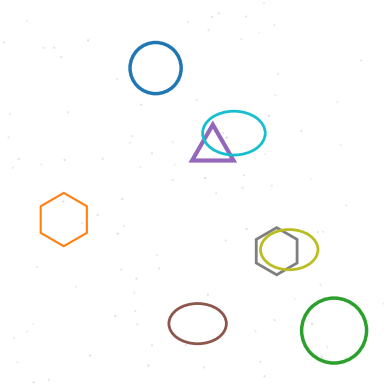[{"shape": "circle", "thickness": 2.5, "radius": 0.33, "center": [0.404, 0.823]}, {"shape": "hexagon", "thickness": 1.5, "radius": 0.35, "center": [0.166, 0.43]}, {"shape": "circle", "thickness": 2.5, "radius": 0.42, "center": [0.868, 0.141]}, {"shape": "triangle", "thickness": 3, "radius": 0.31, "center": [0.553, 0.614]}, {"shape": "oval", "thickness": 2, "radius": 0.37, "center": [0.513, 0.159]}, {"shape": "hexagon", "thickness": 2, "radius": 0.31, "center": [0.719, 0.347]}, {"shape": "oval", "thickness": 2, "radius": 0.37, "center": [0.751, 0.352]}, {"shape": "oval", "thickness": 2, "radius": 0.41, "center": [0.608, 0.654]}]